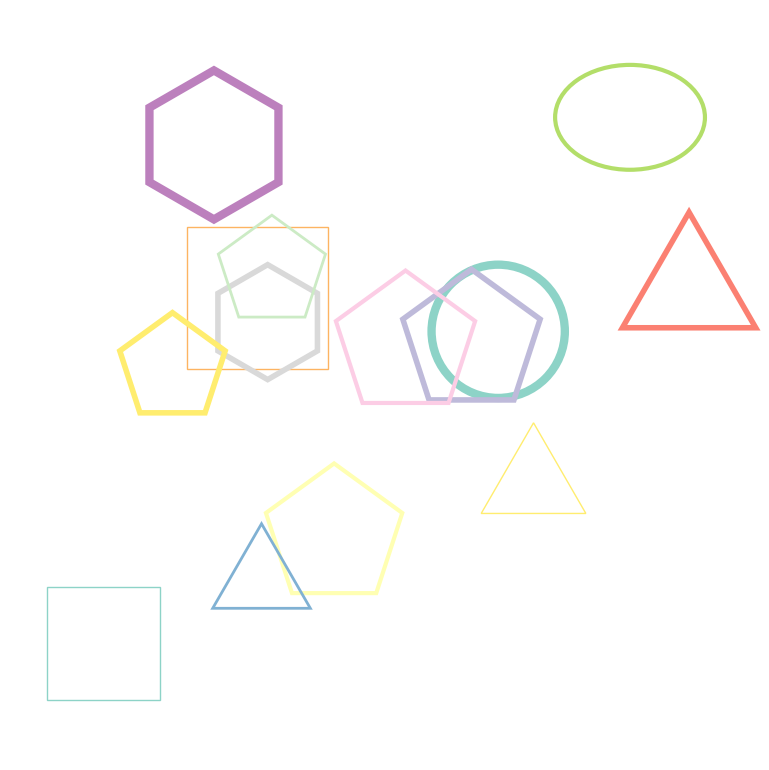[{"shape": "circle", "thickness": 3, "radius": 0.43, "center": [0.647, 0.57]}, {"shape": "square", "thickness": 0.5, "radius": 0.37, "center": [0.134, 0.165]}, {"shape": "pentagon", "thickness": 1.5, "radius": 0.47, "center": [0.434, 0.305]}, {"shape": "pentagon", "thickness": 2, "radius": 0.47, "center": [0.612, 0.556]}, {"shape": "triangle", "thickness": 2, "radius": 0.5, "center": [0.895, 0.624]}, {"shape": "triangle", "thickness": 1, "radius": 0.37, "center": [0.34, 0.247]}, {"shape": "square", "thickness": 0.5, "radius": 0.46, "center": [0.334, 0.613]}, {"shape": "oval", "thickness": 1.5, "radius": 0.49, "center": [0.818, 0.848]}, {"shape": "pentagon", "thickness": 1.5, "radius": 0.48, "center": [0.527, 0.554]}, {"shape": "hexagon", "thickness": 2, "radius": 0.37, "center": [0.348, 0.582]}, {"shape": "hexagon", "thickness": 3, "radius": 0.48, "center": [0.278, 0.812]}, {"shape": "pentagon", "thickness": 1, "radius": 0.37, "center": [0.353, 0.647]}, {"shape": "triangle", "thickness": 0.5, "radius": 0.39, "center": [0.693, 0.372]}, {"shape": "pentagon", "thickness": 2, "radius": 0.36, "center": [0.224, 0.522]}]